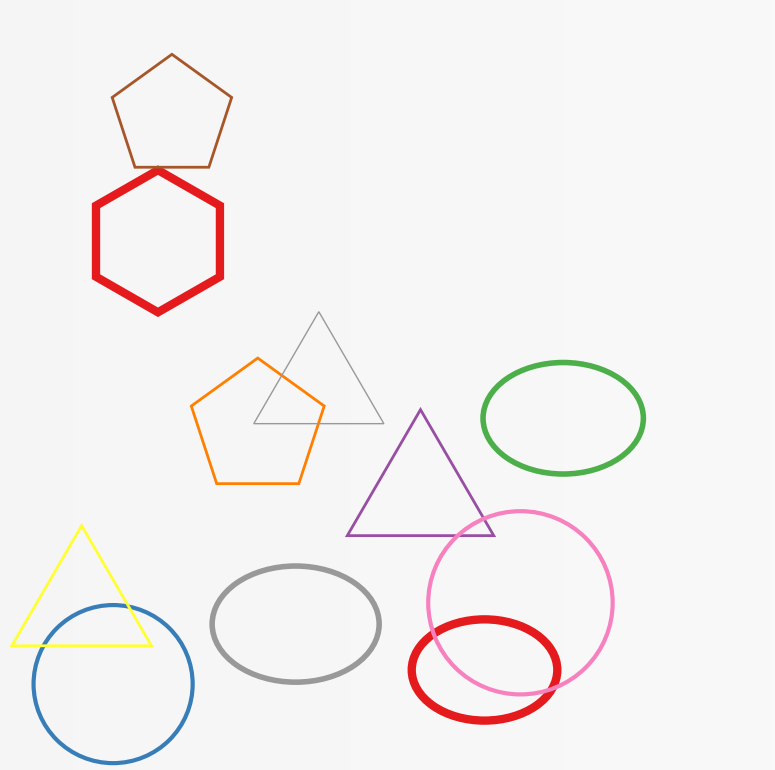[{"shape": "oval", "thickness": 3, "radius": 0.47, "center": [0.625, 0.13]}, {"shape": "hexagon", "thickness": 3, "radius": 0.46, "center": [0.204, 0.687]}, {"shape": "circle", "thickness": 1.5, "radius": 0.51, "center": [0.146, 0.112]}, {"shape": "oval", "thickness": 2, "radius": 0.52, "center": [0.727, 0.457]}, {"shape": "triangle", "thickness": 1, "radius": 0.55, "center": [0.543, 0.359]}, {"shape": "pentagon", "thickness": 1, "radius": 0.45, "center": [0.333, 0.445]}, {"shape": "triangle", "thickness": 1, "radius": 0.52, "center": [0.105, 0.213]}, {"shape": "pentagon", "thickness": 1, "radius": 0.41, "center": [0.222, 0.848]}, {"shape": "circle", "thickness": 1.5, "radius": 0.59, "center": [0.672, 0.217]}, {"shape": "triangle", "thickness": 0.5, "radius": 0.48, "center": [0.411, 0.498]}, {"shape": "oval", "thickness": 2, "radius": 0.54, "center": [0.381, 0.189]}]